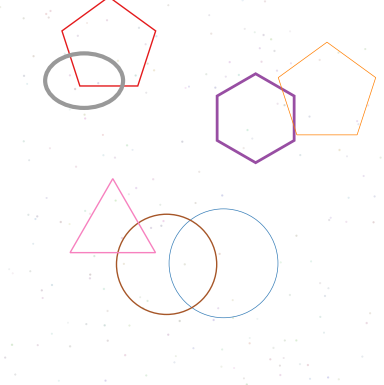[{"shape": "pentagon", "thickness": 1, "radius": 0.64, "center": [0.283, 0.88]}, {"shape": "circle", "thickness": 0.5, "radius": 0.71, "center": [0.581, 0.316]}, {"shape": "hexagon", "thickness": 2, "radius": 0.58, "center": [0.664, 0.693]}, {"shape": "pentagon", "thickness": 0.5, "radius": 0.67, "center": [0.849, 0.757]}, {"shape": "circle", "thickness": 1, "radius": 0.65, "center": [0.433, 0.313]}, {"shape": "triangle", "thickness": 1, "radius": 0.64, "center": [0.293, 0.408]}, {"shape": "oval", "thickness": 3, "radius": 0.51, "center": [0.218, 0.791]}]